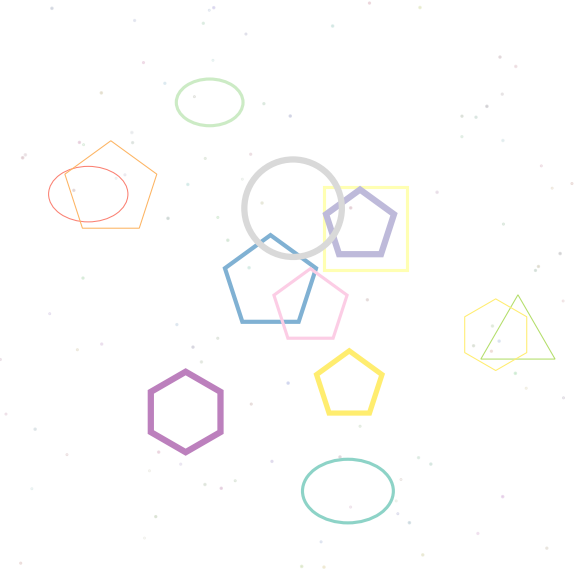[{"shape": "oval", "thickness": 1.5, "radius": 0.39, "center": [0.602, 0.149]}, {"shape": "square", "thickness": 1.5, "radius": 0.36, "center": [0.633, 0.603]}, {"shape": "pentagon", "thickness": 3, "radius": 0.31, "center": [0.623, 0.609]}, {"shape": "oval", "thickness": 0.5, "radius": 0.34, "center": [0.153, 0.663]}, {"shape": "pentagon", "thickness": 2, "radius": 0.41, "center": [0.468, 0.509]}, {"shape": "pentagon", "thickness": 0.5, "radius": 0.42, "center": [0.192, 0.672]}, {"shape": "triangle", "thickness": 0.5, "radius": 0.37, "center": [0.897, 0.414]}, {"shape": "pentagon", "thickness": 1.5, "radius": 0.33, "center": [0.538, 0.467]}, {"shape": "circle", "thickness": 3, "radius": 0.42, "center": [0.508, 0.639]}, {"shape": "hexagon", "thickness": 3, "radius": 0.35, "center": [0.321, 0.286]}, {"shape": "oval", "thickness": 1.5, "radius": 0.29, "center": [0.363, 0.822]}, {"shape": "hexagon", "thickness": 0.5, "radius": 0.31, "center": [0.858, 0.42]}, {"shape": "pentagon", "thickness": 2.5, "radius": 0.3, "center": [0.605, 0.332]}]